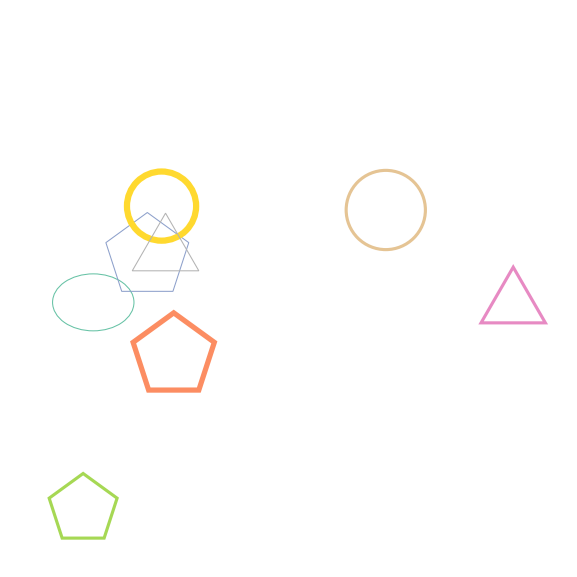[{"shape": "oval", "thickness": 0.5, "radius": 0.35, "center": [0.161, 0.476]}, {"shape": "pentagon", "thickness": 2.5, "radius": 0.37, "center": [0.301, 0.383]}, {"shape": "pentagon", "thickness": 0.5, "radius": 0.38, "center": [0.255, 0.556]}, {"shape": "triangle", "thickness": 1.5, "radius": 0.32, "center": [0.889, 0.472]}, {"shape": "pentagon", "thickness": 1.5, "radius": 0.31, "center": [0.144, 0.117]}, {"shape": "circle", "thickness": 3, "radius": 0.3, "center": [0.28, 0.642]}, {"shape": "circle", "thickness": 1.5, "radius": 0.34, "center": [0.668, 0.636]}, {"shape": "triangle", "thickness": 0.5, "radius": 0.33, "center": [0.287, 0.563]}]